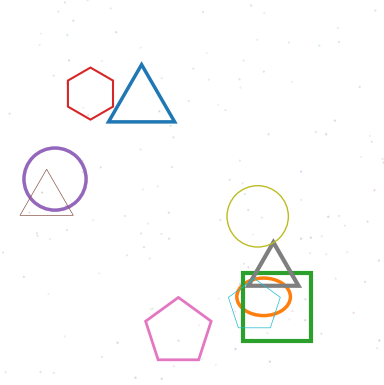[{"shape": "triangle", "thickness": 2.5, "radius": 0.5, "center": [0.368, 0.733]}, {"shape": "oval", "thickness": 2.5, "radius": 0.35, "center": [0.685, 0.229]}, {"shape": "square", "thickness": 3, "radius": 0.44, "center": [0.72, 0.202]}, {"shape": "hexagon", "thickness": 1.5, "radius": 0.34, "center": [0.235, 0.757]}, {"shape": "circle", "thickness": 2.5, "radius": 0.4, "center": [0.143, 0.535]}, {"shape": "triangle", "thickness": 0.5, "radius": 0.4, "center": [0.121, 0.481]}, {"shape": "pentagon", "thickness": 2, "radius": 0.45, "center": [0.463, 0.138]}, {"shape": "triangle", "thickness": 3, "radius": 0.38, "center": [0.71, 0.295]}, {"shape": "circle", "thickness": 1, "radius": 0.4, "center": [0.669, 0.438]}, {"shape": "pentagon", "thickness": 0.5, "radius": 0.35, "center": [0.661, 0.206]}]